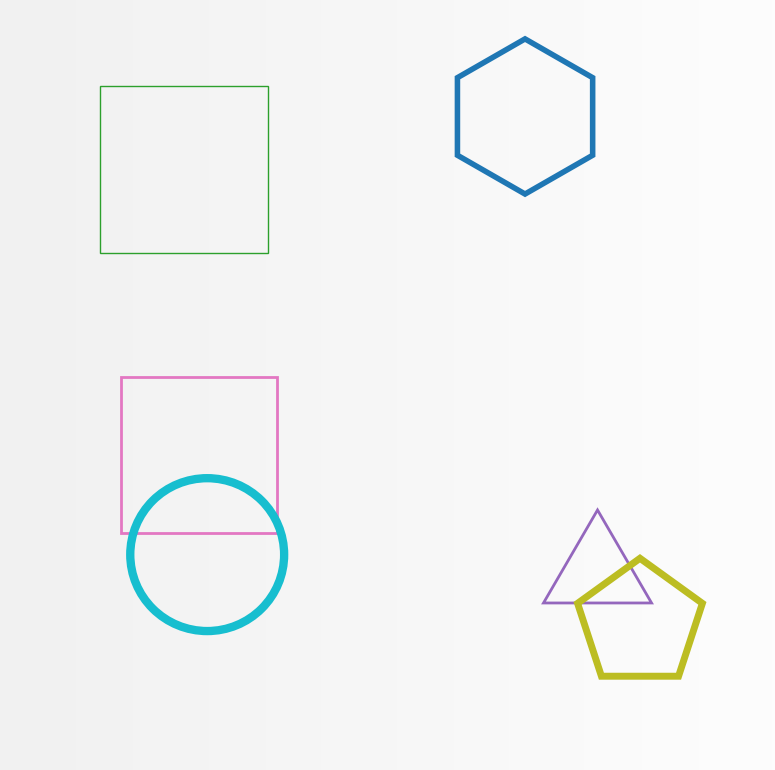[{"shape": "hexagon", "thickness": 2, "radius": 0.5, "center": [0.677, 0.849]}, {"shape": "square", "thickness": 0.5, "radius": 0.54, "center": [0.237, 0.78]}, {"shape": "triangle", "thickness": 1, "radius": 0.4, "center": [0.771, 0.257]}, {"shape": "square", "thickness": 1, "radius": 0.5, "center": [0.257, 0.409]}, {"shape": "pentagon", "thickness": 2.5, "radius": 0.42, "center": [0.826, 0.19]}, {"shape": "circle", "thickness": 3, "radius": 0.5, "center": [0.267, 0.28]}]